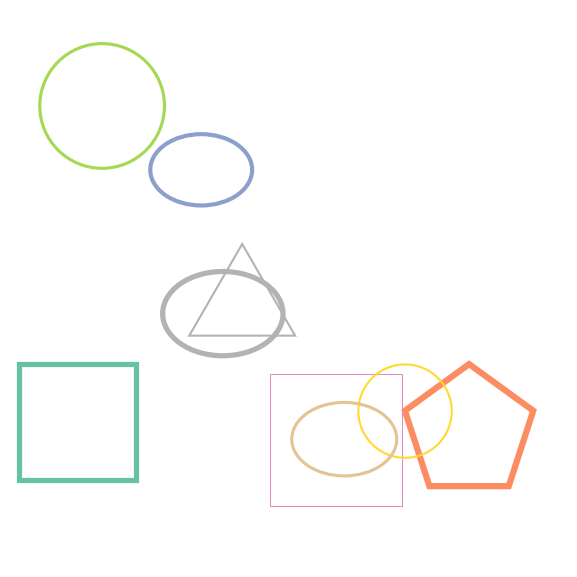[{"shape": "square", "thickness": 2.5, "radius": 0.5, "center": [0.134, 0.268]}, {"shape": "pentagon", "thickness": 3, "radius": 0.58, "center": [0.812, 0.252]}, {"shape": "oval", "thickness": 2, "radius": 0.44, "center": [0.348, 0.705]}, {"shape": "square", "thickness": 0.5, "radius": 0.57, "center": [0.582, 0.238]}, {"shape": "circle", "thickness": 1.5, "radius": 0.54, "center": [0.177, 0.816]}, {"shape": "circle", "thickness": 1, "radius": 0.4, "center": [0.701, 0.287]}, {"shape": "oval", "thickness": 1.5, "radius": 0.45, "center": [0.596, 0.239]}, {"shape": "triangle", "thickness": 1, "radius": 0.53, "center": [0.419, 0.471]}, {"shape": "oval", "thickness": 2.5, "radius": 0.52, "center": [0.386, 0.456]}]